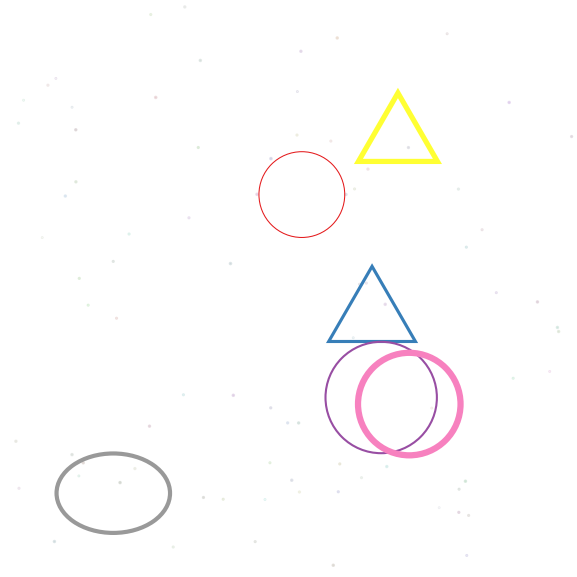[{"shape": "circle", "thickness": 0.5, "radius": 0.37, "center": [0.523, 0.662]}, {"shape": "triangle", "thickness": 1.5, "radius": 0.43, "center": [0.644, 0.451]}, {"shape": "circle", "thickness": 1, "radius": 0.48, "center": [0.66, 0.311]}, {"shape": "triangle", "thickness": 2.5, "radius": 0.4, "center": [0.689, 0.759]}, {"shape": "circle", "thickness": 3, "radius": 0.44, "center": [0.709, 0.299]}, {"shape": "oval", "thickness": 2, "radius": 0.49, "center": [0.196, 0.145]}]